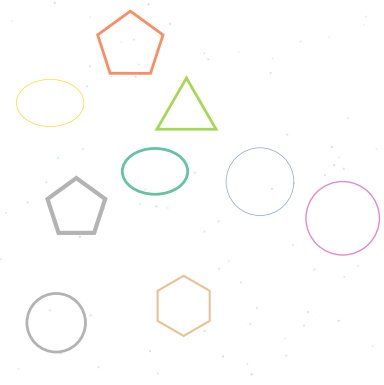[{"shape": "oval", "thickness": 2, "radius": 0.42, "center": [0.403, 0.555]}, {"shape": "pentagon", "thickness": 2, "radius": 0.45, "center": [0.339, 0.882]}, {"shape": "circle", "thickness": 0.5, "radius": 0.44, "center": [0.675, 0.528]}, {"shape": "circle", "thickness": 1, "radius": 0.48, "center": [0.89, 0.433]}, {"shape": "triangle", "thickness": 2, "radius": 0.44, "center": [0.484, 0.709]}, {"shape": "oval", "thickness": 0.5, "radius": 0.44, "center": [0.13, 0.733]}, {"shape": "hexagon", "thickness": 1.5, "radius": 0.39, "center": [0.477, 0.206]}, {"shape": "circle", "thickness": 2, "radius": 0.38, "center": [0.146, 0.162]}, {"shape": "pentagon", "thickness": 3, "radius": 0.39, "center": [0.198, 0.459]}]